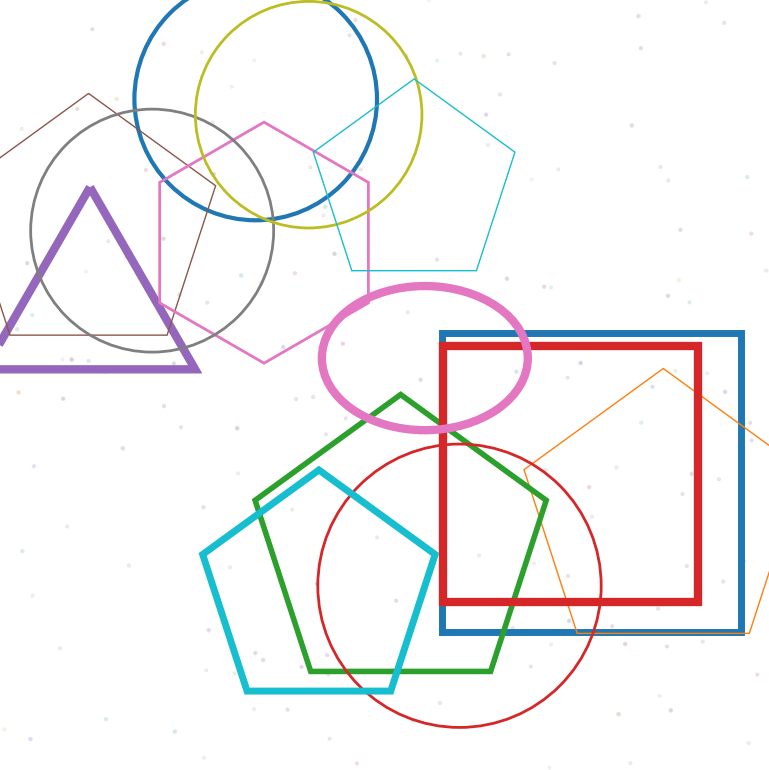[{"shape": "circle", "thickness": 1.5, "radius": 0.79, "center": [0.332, 0.871]}, {"shape": "square", "thickness": 2.5, "radius": 0.97, "center": [0.768, 0.373]}, {"shape": "pentagon", "thickness": 0.5, "radius": 0.95, "center": [0.861, 0.331]}, {"shape": "pentagon", "thickness": 2, "radius": 0.99, "center": [0.52, 0.289]}, {"shape": "circle", "thickness": 1, "radius": 0.92, "center": [0.597, 0.239]}, {"shape": "square", "thickness": 3, "radius": 0.83, "center": [0.741, 0.384]}, {"shape": "triangle", "thickness": 3, "radius": 0.79, "center": [0.117, 0.599]}, {"shape": "pentagon", "thickness": 0.5, "radius": 0.87, "center": [0.115, 0.705]}, {"shape": "oval", "thickness": 3, "radius": 0.67, "center": [0.552, 0.535]}, {"shape": "hexagon", "thickness": 1, "radius": 0.78, "center": [0.343, 0.685]}, {"shape": "circle", "thickness": 1, "radius": 0.79, "center": [0.198, 0.7]}, {"shape": "circle", "thickness": 1, "radius": 0.74, "center": [0.401, 0.851]}, {"shape": "pentagon", "thickness": 0.5, "radius": 0.69, "center": [0.538, 0.76]}, {"shape": "pentagon", "thickness": 2.5, "radius": 0.79, "center": [0.414, 0.231]}]